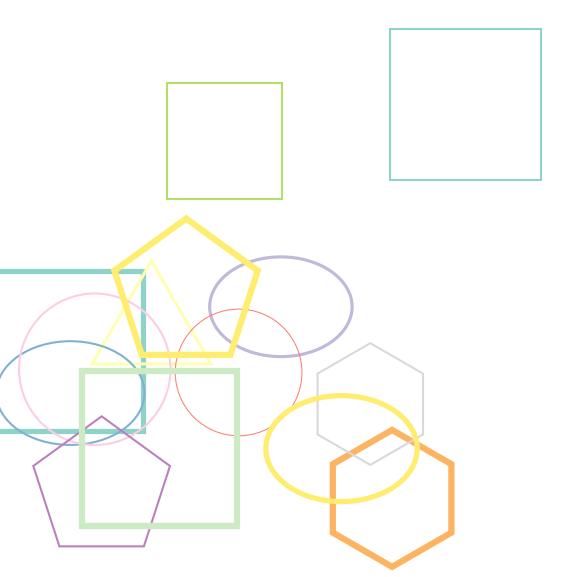[{"shape": "square", "thickness": 2.5, "radius": 0.69, "center": [0.11, 0.391]}, {"shape": "square", "thickness": 1, "radius": 0.65, "center": [0.806, 0.818]}, {"shape": "triangle", "thickness": 1.5, "radius": 0.59, "center": [0.262, 0.428]}, {"shape": "oval", "thickness": 1.5, "radius": 0.62, "center": [0.486, 0.468]}, {"shape": "circle", "thickness": 0.5, "radius": 0.55, "center": [0.413, 0.354]}, {"shape": "oval", "thickness": 1, "radius": 0.64, "center": [0.122, 0.319]}, {"shape": "hexagon", "thickness": 3, "radius": 0.59, "center": [0.679, 0.136]}, {"shape": "square", "thickness": 1, "radius": 0.5, "center": [0.389, 0.754]}, {"shape": "circle", "thickness": 1, "radius": 0.66, "center": [0.164, 0.36]}, {"shape": "hexagon", "thickness": 1, "radius": 0.53, "center": [0.641, 0.3]}, {"shape": "pentagon", "thickness": 1, "radius": 0.62, "center": [0.176, 0.154]}, {"shape": "square", "thickness": 3, "radius": 0.67, "center": [0.277, 0.223]}, {"shape": "oval", "thickness": 2.5, "radius": 0.66, "center": [0.591, 0.222]}, {"shape": "pentagon", "thickness": 3, "radius": 0.65, "center": [0.322, 0.49]}]